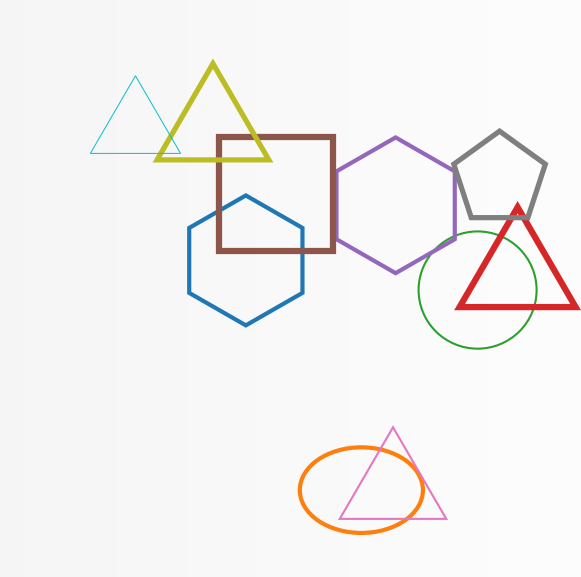[{"shape": "hexagon", "thickness": 2, "radius": 0.56, "center": [0.423, 0.548]}, {"shape": "oval", "thickness": 2, "radius": 0.53, "center": [0.622, 0.15]}, {"shape": "circle", "thickness": 1, "radius": 0.51, "center": [0.822, 0.497]}, {"shape": "triangle", "thickness": 3, "radius": 0.58, "center": [0.891, 0.525]}, {"shape": "hexagon", "thickness": 2, "radius": 0.59, "center": [0.681, 0.644]}, {"shape": "square", "thickness": 3, "radius": 0.49, "center": [0.475, 0.663]}, {"shape": "triangle", "thickness": 1, "radius": 0.53, "center": [0.676, 0.154]}, {"shape": "pentagon", "thickness": 2.5, "radius": 0.41, "center": [0.859, 0.689]}, {"shape": "triangle", "thickness": 2.5, "radius": 0.56, "center": [0.366, 0.778]}, {"shape": "triangle", "thickness": 0.5, "radius": 0.45, "center": [0.233, 0.778]}]